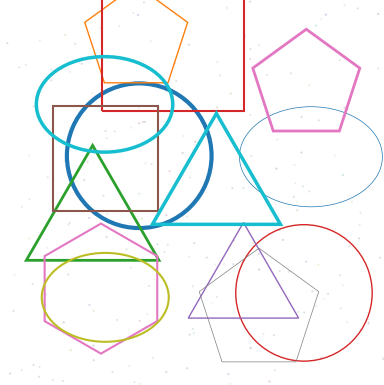[{"shape": "circle", "thickness": 3, "radius": 0.94, "center": [0.362, 0.596]}, {"shape": "oval", "thickness": 0.5, "radius": 0.93, "center": [0.808, 0.593]}, {"shape": "pentagon", "thickness": 1, "radius": 0.7, "center": [0.354, 0.899]}, {"shape": "triangle", "thickness": 2, "radius": 0.99, "center": [0.241, 0.423]}, {"shape": "square", "thickness": 1.5, "radius": 0.92, "center": [0.449, 0.897]}, {"shape": "circle", "thickness": 1, "radius": 0.89, "center": [0.79, 0.239]}, {"shape": "triangle", "thickness": 1, "radius": 0.83, "center": [0.632, 0.257]}, {"shape": "square", "thickness": 1.5, "radius": 0.68, "center": [0.274, 0.588]}, {"shape": "pentagon", "thickness": 2, "radius": 0.73, "center": [0.796, 0.778]}, {"shape": "hexagon", "thickness": 1.5, "radius": 0.84, "center": [0.262, 0.25]}, {"shape": "pentagon", "thickness": 0.5, "radius": 0.82, "center": [0.673, 0.192]}, {"shape": "oval", "thickness": 1.5, "radius": 0.82, "center": [0.273, 0.228]}, {"shape": "triangle", "thickness": 2.5, "radius": 0.96, "center": [0.562, 0.513]}, {"shape": "oval", "thickness": 2.5, "radius": 0.89, "center": [0.272, 0.729]}]